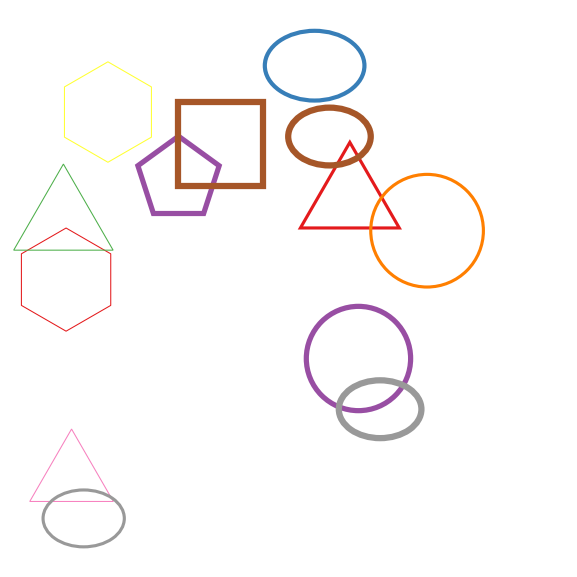[{"shape": "hexagon", "thickness": 0.5, "radius": 0.45, "center": [0.114, 0.515]}, {"shape": "triangle", "thickness": 1.5, "radius": 0.49, "center": [0.606, 0.654]}, {"shape": "oval", "thickness": 2, "radius": 0.43, "center": [0.545, 0.885]}, {"shape": "triangle", "thickness": 0.5, "radius": 0.5, "center": [0.11, 0.616]}, {"shape": "circle", "thickness": 2.5, "radius": 0.45, "center": [0.621, 0.378]}, {"shape": "pentagon", "thickness": 2.5, "radius": 0.37, "center": [0.309, 0.689]}, {"shape": "circle", "thickness": 1.5, "radius": 0.49, "center": [0.74, 0.6]}, {"shape": "hexagon", "thickness": 0.5, "radius": 0.43, "center": [0.187, 0.805]}, {"shape": "oval", "thickness": 3, "radius": 0.36, "center": [0.571, 0.763]}, {"shape": "square", "thickness": 3, "radius": 0.37, "center": [0.382, 0.75]}, {"shape": "triangle", "thickness": 0.5, "radius": 0.42, "center": [0.124, 0.173]}, {"shape": "oval", "thickness": 3, "radius": 0.36, "center": [0.658, 0.291]}, {"shape": "oval", "thickness": 1.5, "radius": 0.35, "center": [0.145, 0.101]}]